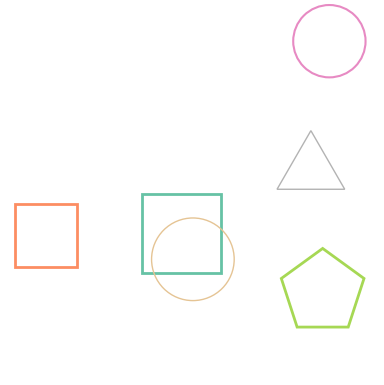[{"shape": "square", "thickness": 2, "radius": 0.52, "center": [0.472, 0.393]}, {"shape": "square", "thickness": 2, "radius": 0.41, "center": [0.12, 0.388]}, {"shape": "circle", "thickness": 1.5, "radius": 0.47, "center": [0.856, 0.893]}, {"shape": "pentagon", "thickness": 2, "radius": 0.56, "center": [0.838, 0.242]}, {"shape": "circle", "thickness": 1, "radius": 0.54, "center": [0.501, 0.327]}, {"shape": "triangle", "thickness": 1, "radius": 0.51, "center": [0.807, 0.559]}]